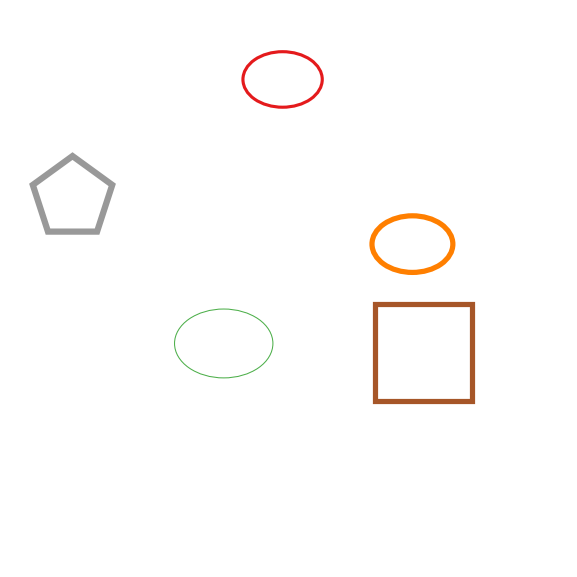[{"shape": "oval", "thickness": 1.5, "radius": 0.34, "center": [0.489, 0.862]}, {"shape": "oval", "thickness": 0.5, "radius": 0.43, "center": [0.387, 0.404]}, {"shape": "oval", "thickness": 2.5, "radius": 0.35, "center": [0.714, 0.576]}, {"shape": "square", "thickness": 2.5, "radius": 0.42, "center": [0.733, 0.388]}, {"shape": "pentagon", "thickness": 3, "radius": 0.36, "center": [0.126, 0.657]}]